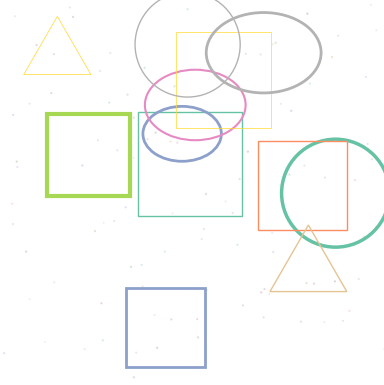[{"shape": "square", "thickness": 1, "radius": 0.68, "center": [0.493, 0.574]}, {"shape": "circle", "thickness": 2.5, "radius": 0.7, "center": [0.872, 0.498]}, {"shape": "square", "thickness": 1, "radius": 0.58, "center": [0.786, 0.518]}, {"shape": "oval", "thickness": 2, "radius": 0.51, "center": [0.473, 0.652]}, {"shape": "square", "thickness": 2, "radius": 0.51, "center": [0.429, 0.15]}, {"shape": "oval", "thickness": 1.5, "radius": 0.65, "center": [0.507, 0.727]}, {"shape": "square", "thickness": 3, "radius": 0.54, "center": [0.23, 0.597]}, {"shape": "square", "thickness": 0.5, "radius": 0.62, "center": [0.581, 0.792]}, {"shape": "triangle", "thickness": 0.5, "radius": 0.5, "center": [0.149, 0.857]}, {"shape": "triangle", "thickness": 1, "radius": 0.58, "center": [0.801, 0.3]}, {"shape": "oval", "thickness": 2, "radius": 0.75, "center": [0.685, 0.863]}, {"shape": "circle", "thickness": 1, "radius": 0.68, "center": [0.487, 0.884]}]